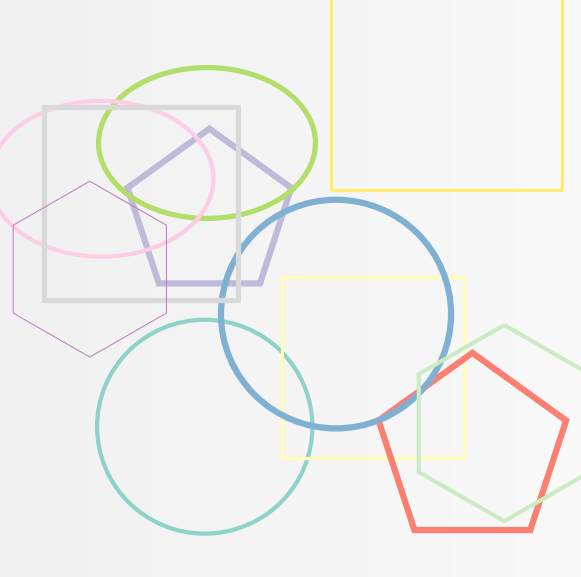[{"shape": "circle", "thickness": 2, "radius": 0.93, "center": [0.352, 0.26]}, {"shape": "square", "thickness": 1.5, "radius": 0.78, "center": [0.642, 0.363]}, {"shape": "pentagon", "thickness": 3, "radius": 0.74, "center": [0.36, 0.628]}, {"shape": "pentagon", "thickness": 3, "radius": 0.85, "center": [0.813, 0.219]}, {"shape": "circle", "thickness": 3, "radius": 0.99, "center": [0.578, 0.455]}, {"shape": "oval", "thickness": 2.5, "radius": 0.93, "center": [0.356, 0.752]}, {"shape": "oval", "thickness": 2, "radius": 0.96, "center": [0.175, 0.69]}, {"shape": "square", "thickness": 2.5, "radius": 0.83, "center": [0.242, 0.647]}, {"shape": "hexagon", "thickness": 0.5, "radius": 0.76, "center": [0.155, 0.533]}, {"shape": "hexagon", "thickness": 2, "radius": 0.85, "center": [0.868, 0.266]}, {"shape": "square", "thickness": 1.5, "radius": 1.0, "center": [0.768, 0.869]}]